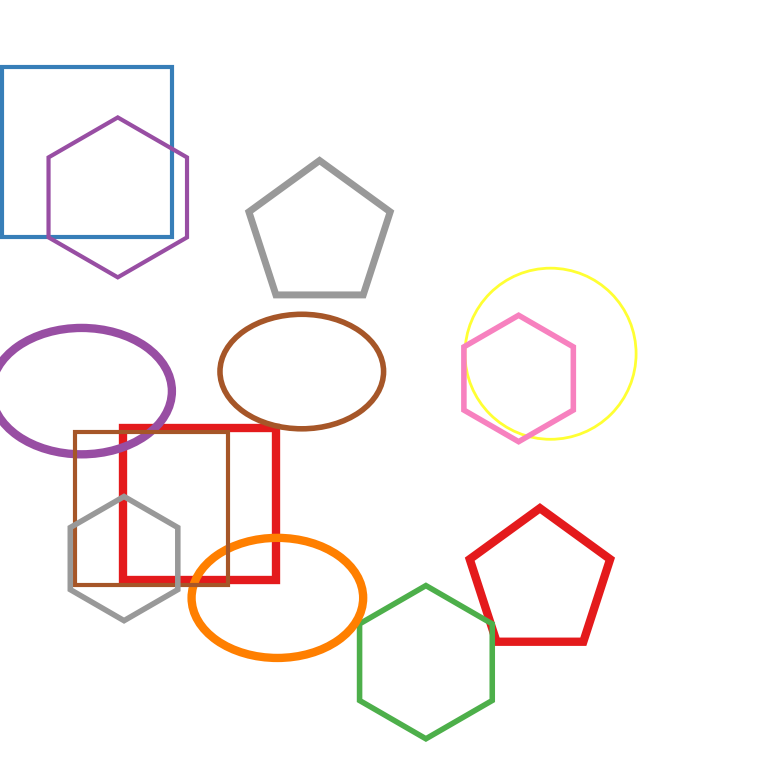[{"shape": "square", "thickness": 3, "radius": 0.49, "center": [0.259, 0.346]}, {"shape": "pentagon", "thickness": 3, "radius": 0.48, "center": [0.701, 0.244]}, {"shape": "square", "thickness": 1.5, "radius": 0.55, "center": [0.112, 0.803]}, {"shape": "hexagon", "thickness": 2, "radius": 0.5, "center": [0.553, 0.14]}, {"shape": "oval", "thickness": 3, "radius": 0.59, "center": [0.106, 0.492]}, {"shape": "hexagon", "thickness": 1.5, "radius": 0.52, "center": [0.153, 0.744]}, {"shape": "oval", "thickness": 3, "radius": 0.56, "center": [0.36, 0.224]}, {"shape": "circle", "thickness": 1, "radius": 0.56, "center": [0.715, 0.541]}, {"shape": "square", "thickness": 1.5, "radius": 0.5, "center": [0.196, 0.339]}, {"shape": "oval", "thickness": 2, "radius": 0.53, "center": [0.392, 0.517]}, {"shape": "hexagon", "thickness": 2, "radius": 0.41, "center": [0.674, 0.508]}, {"shape": "hexagon", "thickness": 2, "radius": 0.4, "center": [0.161, 0.275]}, {"shape": "pentagon", "thickness": 2.5, "radius": 0.48, "center": [0.415, 0.695]}]